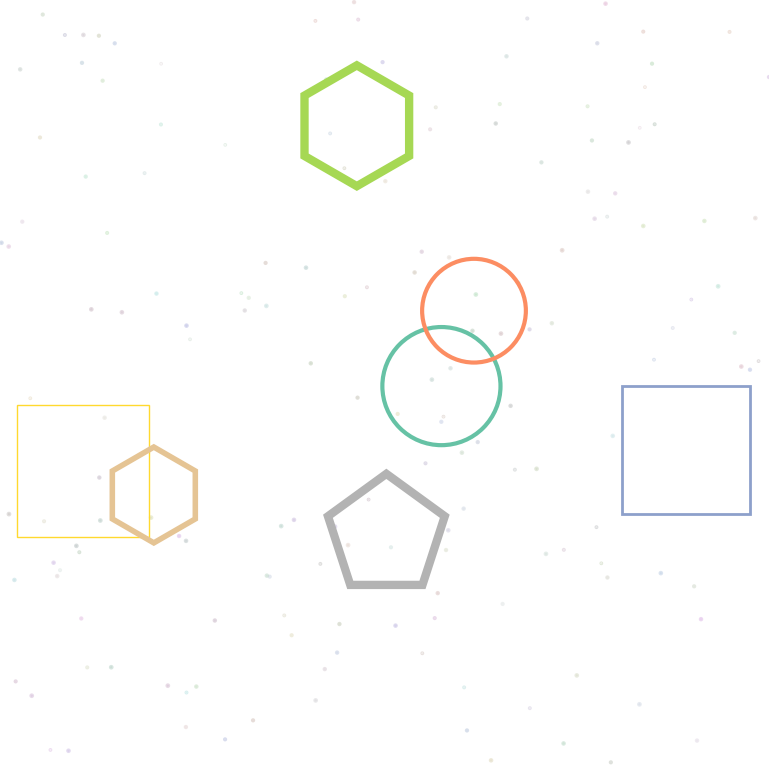[{"shape": "circle", "thickness": 1.5, "radius": 0.38, "center": [0.573, 0.499]}, {"shape": "circle", "thickness": 1.5, "radius": 0.34, "center": [0.616, 0.597]}, {"shape": "square", "thickness": 1, "radius": 0.42, "center": [0.89, 0.415]}, {"shape": "hexagon", "thickness": 3, "radius": 0.39, "center": [0.463, 0.837]}, {"shape": "square", "thickness": 0.5, "radius": 0.43, "center": [0.108, 0.388]}, {"shape": "hexagon", "thickness": 2, "radius": 0.31, "center": [0.2, 0.357]}, {"shape": "pentagon", "thickness": 3, "radius": 0.4, "center": [0.502, 0.305]}]